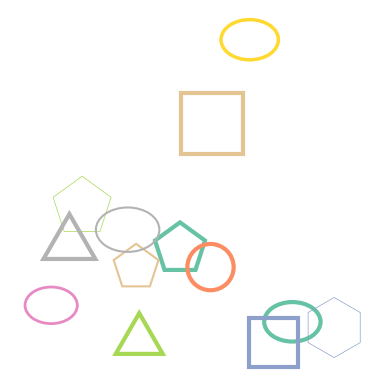[{"shape": "pentagon", "thickness": 3, "radius": 0.34, "center": [0.468, 0.354]}, {"shape": "oval", "thickness": 3, "radius": 0.37, "center": [0.759, 0.164]}, {"shape": "circle", "thickness": 3, "radius": 0.3, "center": [0.547, 0.306]}, {"shape": "square", "thickness": 3, "radius": 0.32, "center": [0.709, 0.11]}, {"shape": "hexagon", "thickness": 0.5, "radius": 0.39, "center": [0.868, 0.149]}, {"shape": "oval", "thickness": 2, "radius": 0.34, "center": [0.133, 0.207]}, {"shape": "pentagon", "thickness": 0.5, "radius": 0.4, "center": [0.213, 0.463]}, {"shape": "triangle", "thickness": 3, "radius": 0.35, "center": [0.362, 0.116]}, {"shape": "oval", "thickness": 2.5, "radius": 0.37, "center": [0.649, 0.897]}, {"shape": "square", "thickness": 3, "radius": 0.4, "center": [0.551, 0.679]}, {"shape": "pentagon", "thickness": 1.5, "radius": 0.31, "center": [0.353, 0.306]}, {"shape": "triangle", "thickness": 3, "radius": 0.39, "center": [0.18, 0.366]}, {"shape": "oval", "thickness": 1.5, "radius": 0.41, "center": [0.332, 0.403]}]